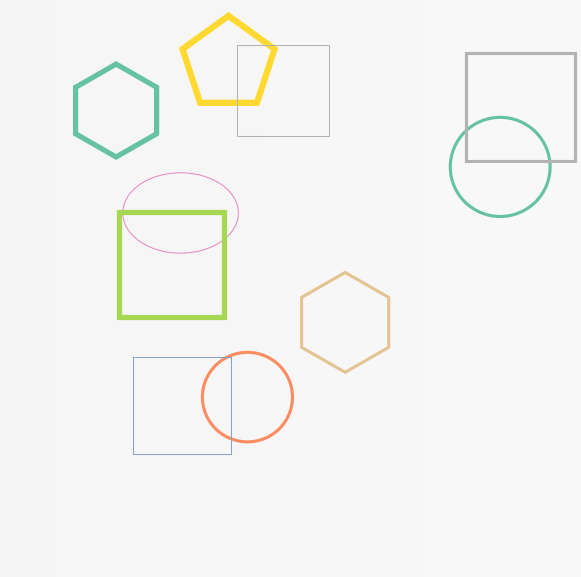[{"shape": "hexagon", "thickness": 2.5, "radius": 0.4, "center": [0.2, 0.808]}, {"shape": "circle", "thickness": 1.5, "radius": 0.43, "center": [0.861, 0.71]}, {"shape": "circle", "thickness": 1.5, "radius": 0.39, "center": [0.426, 0.312]}, {"shape": "square", "thickness": 0.5, "radius": 0.42, "center": [0.313, 0.298]}, {"shape": "oval", "thickness": 0.5, "radius": 0.5, "center": [0.311, 0.63]}, {"shape": "square", "thickness": 2.5, "radius": 0.45, "center": [0.296, 0.541]}, {"shape": "pentagon", "thickness": 3, "radius": 0.42, "center": [0.393, 0.888]}, {"shape": "hexagon", "thickness": 1.5, "radius": 0.43, "center": [0.594, 0.441]}, {"shape": "square", "thickness": 0.5, "radius": 0.4, "center": [0.487, 0.842]}, {"shape": "square", "thickness": 1.5, "radius": 0.47, "center": [0.895, 0.813]}]